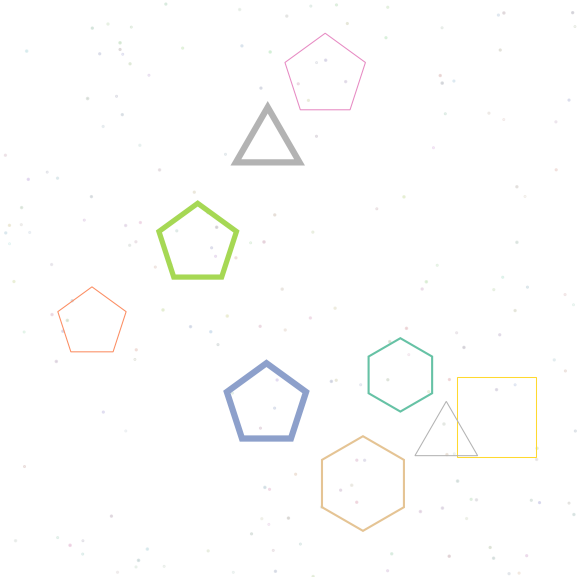[{"shape": "hexagon", "thickness": 1, "radius": 0.32, "center": [0.693, 0.35]}, {"shape": "pentagon", "thickness": 0.5, "radius": 0.31, "center": [0.159, 0.44]}, {"shape": "pentagon", "thickness": 3, "radius": 0.36, "center": [0.461, 0.298]}, {"shape": "pentagon", "thickness": 0.5, "radius": 0.37, "center": [0.563, 0.868]}, {"shape": "pentagon", "thickness": 2.5, "radius": 0.35, "center": [0.342, 0.576]}, {"shape": "square", "thickness": 0.5, "radius": 0.34, "center": [0.86, 0.277]}, {"shape": "hexagon", "thickness": 1, "radius": 0.41, "center": [0.629, 0.162]}, {"shape": "triangle", "thickness": 3, "radius": 0.32, "center": [0.464, 0.75]}, {"shape": "triangle", "thickness": 0.5, "radius": 0.31, "center": [0.773, 0.241]}]